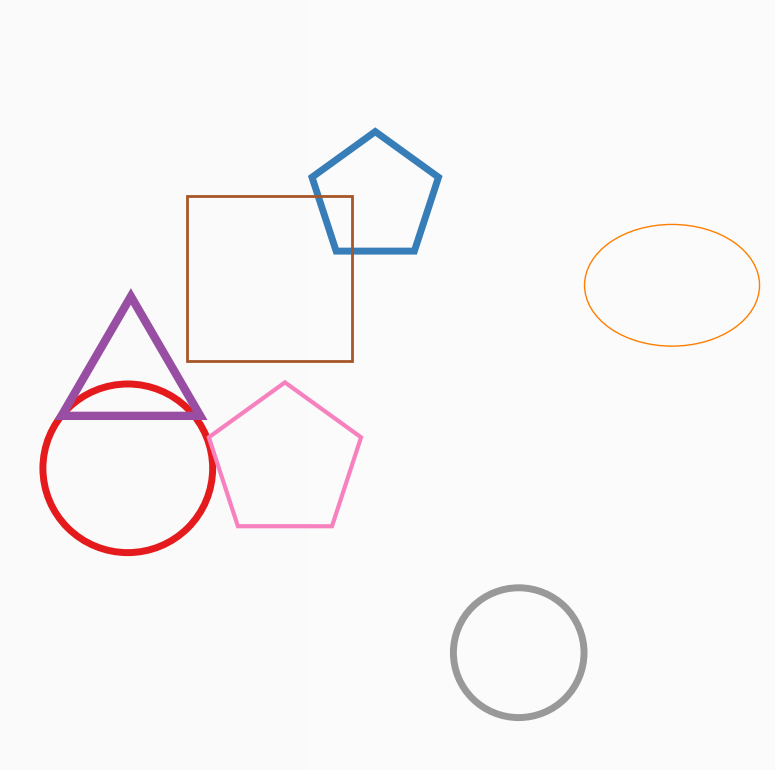[{"shape": "circle", "thickness": 2.5, "radius": 0.55, "center": [0.165, 0.392]}, {"shape": "pentagon", "thickness": 2.5, "radius": 0.43, "center": [0.484, 0.743]}, {"shape": "triangle", "thickness": 3, "radius": 0.52, "center": [0.169, 0.512]}, {"shape": "oval", "thickness": 0.5, "radius": 0.56, "center": [0.867, 0.629]}, {"shape": "square", "thickness": 1, "radius": 0.53, "center": [0.348, 0.638]}, {"shape": "pentagon", "thickness": 1.5, "radius": 0.52, "center": [0.368, 0.4]}, {"shape": "circle", "thickness": 2.5, "radius": 0.42, "center": [0.669, 0.152]}]